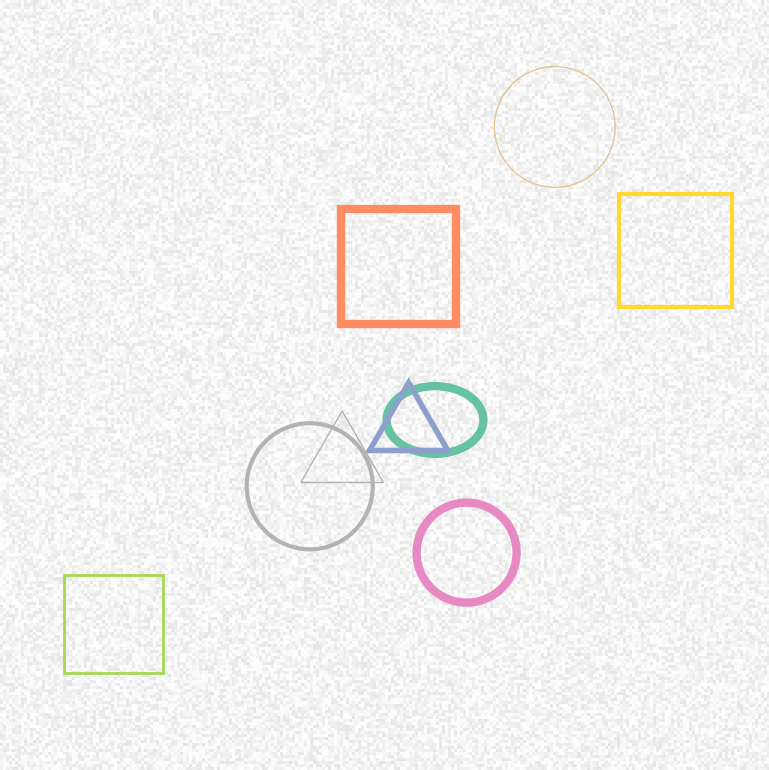[{"shape": "oval", "thickness": 3, "radius": 0.31, "center": [0.565, 0.455]}, {"shape": "square", "thickness": 3, "radius": 0.37, "center": [0.517, 0.654]}, {"shape": "triangle", "thickness": 2, "radius": 0.29, "center": [0.531, 0.444]}, {"shape": "circle", "thickness": 3, "radius": 0.32, "center": [0.606, 0.282]}, {"shape": "square", "thickness": 1, "radius": 0.32, "center": [0.147, 0.19]}, {"shape": "square", "thickness": 1.5, "radius": 0.37, "center": [0.878, 0.675]}, {"shape": "circle", "thickness": 0.5, "radius": 0.39, "center": [0.721, 0.835]}, {"shape": "triangle", "thickness": 0.5, "radius": 0.31, "center": [0.444, 0.404]}, {"shape": "circle", "thickness": 1.5, "radius": 0.41, "center": [0.402, 0.368]}]